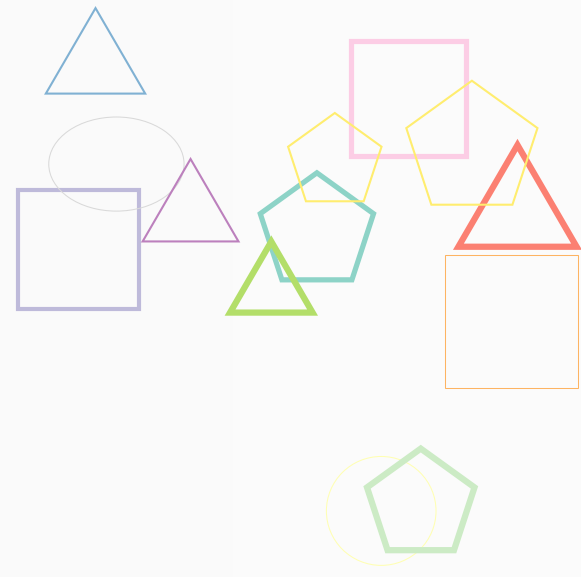[{"shape": "pentagon", "thickness": 2.5, "radius": 0.51, "center": [0.545, 0.597]}, {"shape": "circle", "thickness": 0.5, "radius": 0.47, "center": [0.656, 0.114]}, {"shape": "square", "thickness": 2, "radius": 0.52, "center": [0.135, 0.567]}, {"shape": "triangle", "thickness": 3, "radius": 0.59, "center": [0.89, 0.631]}, {"shape": "triangle", "thickness": 1, "radius": 0.49, "center": [0.164, 0.886]}, {"shape": "square", "thickness": 0.5, "radius": 0.58, "center": [0.88, 0.442]}, {"shape": "triangle", "thickness": 3, "radius": 0.41, "center": [0.467, 0.499]}, {"shape": "square", "thickness": 2.5, "radius": 0.5, "center": [0.703, 0.828]}, {"shape": "oval", "thickness": 0.5, "radius": 0.58, "center": [0.2, 0.715]}, {"shape": "triangle", "thickness": 1, "radius": 0.48, "center": [0.328, 0.629]}, {"shape": "pentagon", "thickness": 3, "radius": 0.49, "center": [0.724, 0.125]}, {"shape": "pentagon", "thickness": 1, "radius": 0.42, "center": [0.576, 0.719]}, {"shape": "pentagon", "thickness": 1, "radius": 0.59, "center": [0.812, 0.741]}]